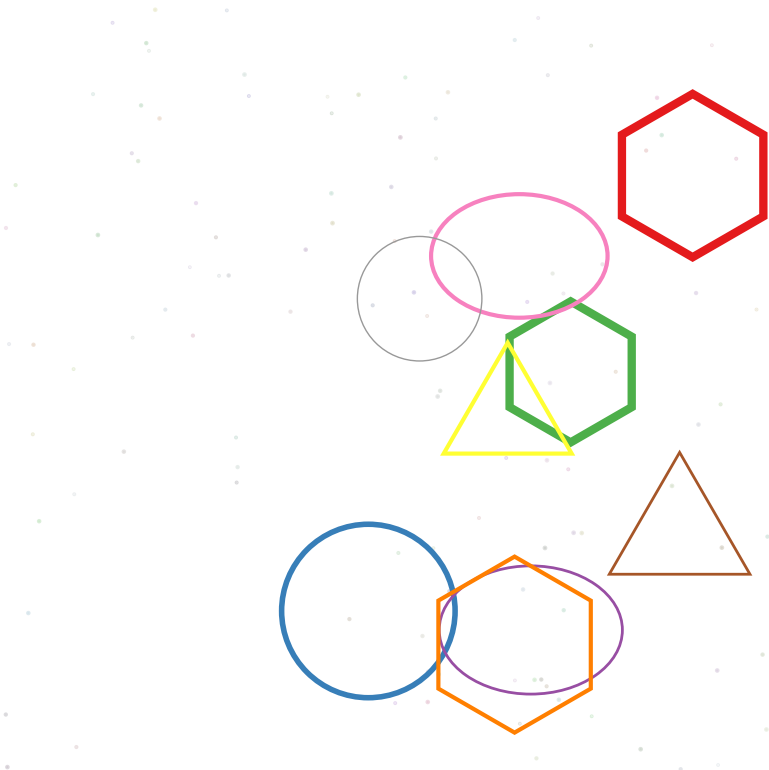[{"shape": "hexagon", "thickness": 3, "radius": 0.53, "center": [0.9, 0.772]}, {"shape": "circle", "thickness": 2, "radius": 0.56, "center": [0.478, 0.207]}, {"shape": "hexagon", "thickness": 3, "radius": 0.46, "center": [0.741, 0.517]}, {"shape": "oval", "thickness": 1, "radius": 0.59, "center": [0.689, 0.182]}, {"shape": "hexagon", "thickness": 1.5, "radius": 0.57, "center": [0.668, 0.163]}, {"shape": "triangle", "thickness": 1.5, "radius": 0.48, "center": [0.659, 0.459]}, {"shape": "triangle", "thickness": 1, "radius": 0.53, "center": [0.883, 0.307]}, {"shape": "oval", "thickness": 1.5, "radius": 0.57, "center": [0.674, 0.668]}, {"shape": "circle", "thickness": 0.5, "radius": 0.4, "center": [0.545, 0.612]}]